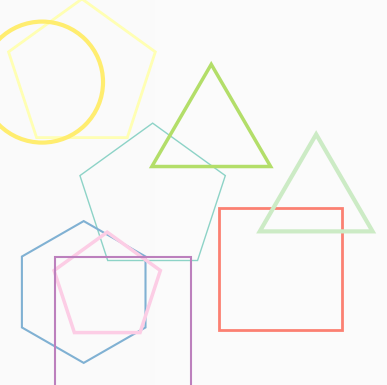[{"shape": "pentagon", "thickness": 1, "radius": 0.99, "center": [0.394, 0.483]}, {"shape": "pentagon", "thickness": 2, "radius": 1.0, "center": [0.211, 0.804]}, {"shape": "square", "thickness": 2, "radius": 0.8, "center": [0.723, 0.301]}, {"shape": "hexagon", "thickness": 1.5, "radius": 0.92, "center": [0.216, 0.242]}, {"shape": "triangle", "thickness": 2.5, "radius": 0.88, "center": [0.545, 0.656]}, {"shape": "pentagon", "thickness": 2.5, "radius": 0.72, "center": [0.277, 0.253]}, {"shape": "square", "thickness": 1.5, "radius": 0.88, "center": [0.317, 0.156]}, {"shape": "triangle", "thickness": 3, "radius": 0.84, "center": [0.816, 0.483]}, {"shape": "circle", "thickness": 3, "radius": 0.79, "center": [0.109, 0.787]}]